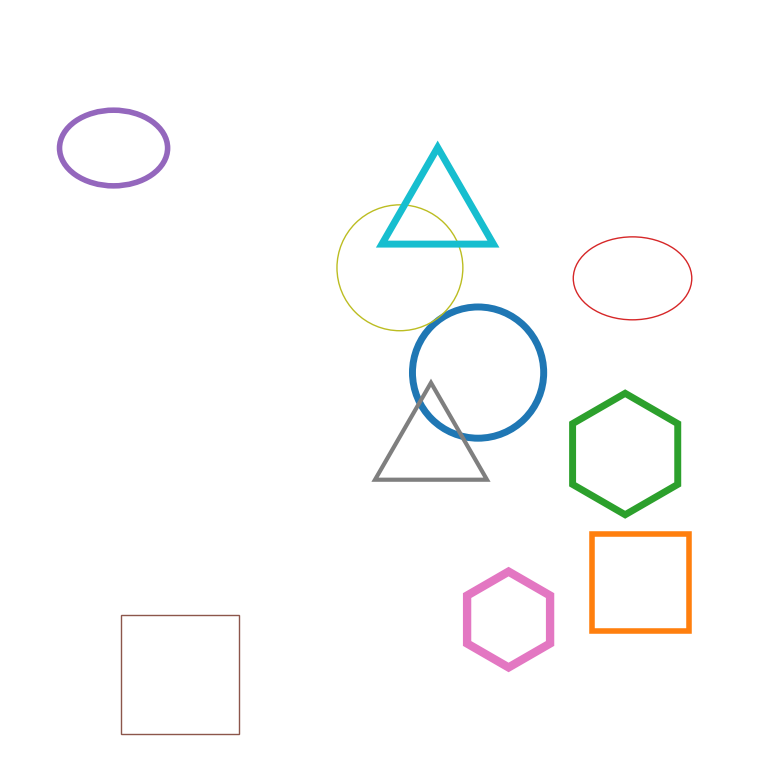[{"shape": "circle", "thickness": 2.5, "radius": 0.43, "center": [0.621, 0.516]}, {"shape": "square", "thickness": 2, "radius": 0.31, "center": [0.832, 0.243]}, {"shape": "hexagon", "thickness": 2.5, "radius": 0.39, "center": [0.812, 0.41]}, {"shape": "oval", "thickness": 0.5, "radius": 0.38, "center": [0.821, 0.639]}, {"shape": "oval", "thickness": 2, "radius": 0.35, "center": [0.147, 0.808]}, {"shape": "square", "thickness": 0.5, "radius": 0.38, "center": [0.234, 0.124]}, {"shape": "hexagon", "thickness": 3, "radius": 0.31, "center": [0.661, 0.195]}, {"shape": "triangle", "thickness": 1.5, "radius": 0.42, "center": [0.56, 0.419]}, {"shape": "circle", "thickness": 0.5, "radius": 0.41, "center": [0.519, 0.652]}, {"shape": "triangle", "thickness": 2.5, "radius": 0.42, "center": [0.568, 0.725]}]